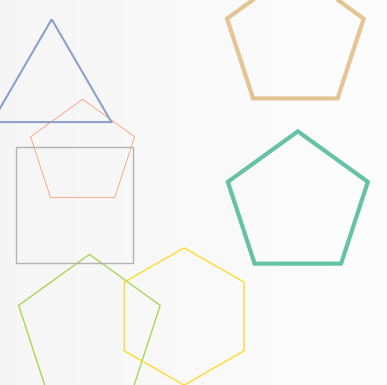[{"shape": "pentagon", "thickness": 3, "radius": 0.95, "center": [0.769, 0.469]}, {"shape": "pentagon", "thickness": 0.5, "radius": 0.71, "center": [0.213, 0.601]}, {"shape": "triangle", "thickness": 1.5, "radius": 0.89, "center": [0.133, 0.772]}, {"shape": "pentagon", "thickness": 1, "radius": 0.96, "center": [0.231, 0.147]}, {"shape": "hexagon", "thickness": 1, "radius": 0.89, "center": [0.475, 0.178]}, {"shape": "pentagon", "thickness": 3, "radius": 0.93, "center": [0.762, 0.894]}, {"shape": "square", "thickness": 1, "radius": 0.75, "center": [0.192, 0.467]}]